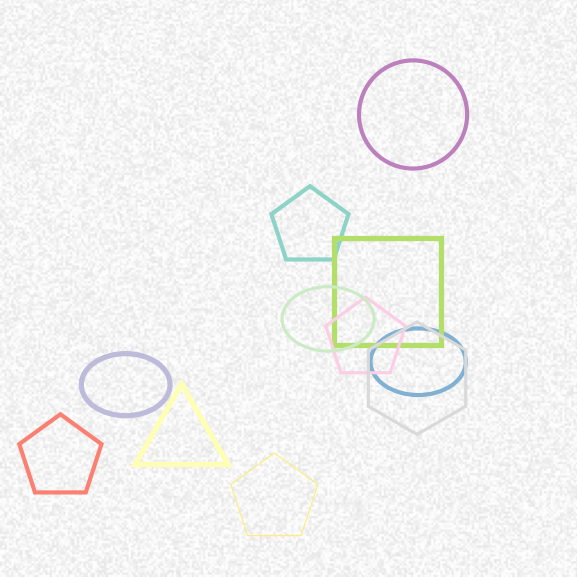[{"shape": "pentagon", "thickness": 2, "radius": 0.35, "center": [0.537, 0.607]}, {"shape": "triangle", "thickness": 2.5, "radius": 0.46, "center": [0.314, 0.241]}, {"shape": "oval", "thickness": 2.5, "radius": 0.38, "center": [0.218, 0.333]}, {"shape": "pentagon", "thickness": 2, "radius": 0.37, "center": [0.105, 0.207]}, {"shape": "oval", "thickness": 2, "radius": 0.41, "center": [0.724, 0.373]}, {"shape": "square", "thickness": 2.5, "radius": 0.46, "center": [0.671, 0.495]}, {"shape": "pentagon", "thickness": 1.5, "radius": 0.36, "center": [0.633, 0.412]}, {"shape": "hexagon", "thickness": 1.5, "radius": 0.49, "center": [0.722, 0.344]}, {"shape": "circle", "thickness": 2, "radius": 0.47, "center": [0.715, 0.801]}, {"shape": "oval", "thickness": 1.5, "radius": 0.4, "center": [0.568, 0.447]}, {"shape": "pentagon", "thickness": 0.5, "radius": 0.4, "center": [0.475, 0.136]}]